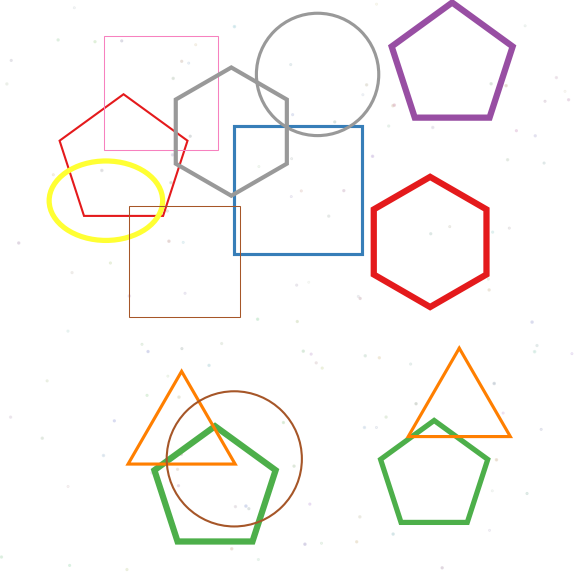[{"shape": "pentagon", "thickness": 1, "radius": 0.58, "center": [0.214, 0.719]}, {"shape": "hexagon", "thickness": 3, "radius": 0.56, "center": [0.745, 0.58]}, {"shape": "square", "thickness": 1.5, "radius": 0.55, "center": [0.516, 0.67]}, {"shape": "pentagon", "thickness": 3, "radius": 0.55, "center": [0.372, 0.151]}, {"shape": "pentagon", "thickness": 2.5, "radius": 0.49, "center": [0.752, 0.173]}, {"shape": "pentagon", "thickness": 3, "radius": 0.55, "center": [0.783, 0.885]}, {"shape": "triangle", "thickness": 1.5, "radius": 0.51, "center": [0.795, 0.294]}, {"shape": "triangle", "thickness": 1.5, "radius": 0.54, "center": [0.314, 0.249]}, {"shape": "oval", "thickness": 2.5, "radius": 0.49, "center": [0.183, 0.652]}, {"shape": "circle", "thickness": 1, "radius": 0.59, "center": [0.406, 0.205]}, {"shape": "square", "thickness": 0.5, "radius": 0.48, "center": [0.319, 0.546]}, {"shape": "square", "thickness": 0.5, "radius": 0.49, "center": [0.279, 0.838]}, {"shape": "hexagon", "thickness": 2, "radius": 0.56, "center": [0.401, 0.771]}, {"shape": "circle", "thickness": 1.5, "radius": 0.53, "center": [0.55, 0.87]}]